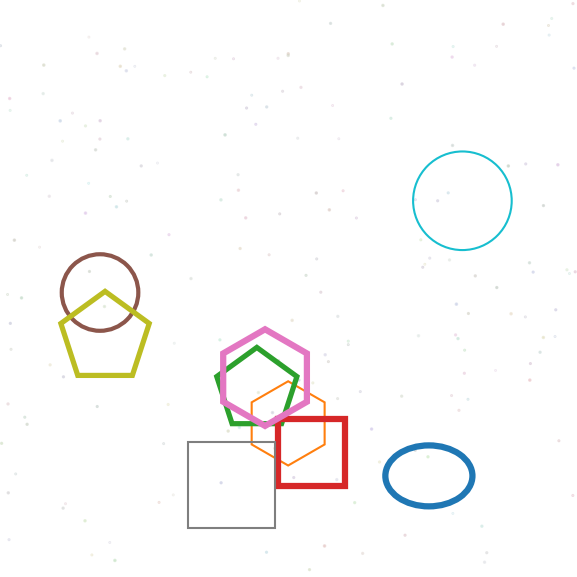[{"shape": "oval", "thickness": 3, "radius": 0.38, "center": [0.743, 0.175]}, {"shape": "hexagon", "thickness": 1, "radius": 0.36, "center": [0.499, 0.266]}, {"shape": "pentagon", "thickness": 2.5, "radius": 0.36, "center": [0.445, 0.325]}, {"shape": "square", "thickness": 3, "radius": 0.29, "center": [0.539, 0.216]}, {"shape": "circle", "thickness": 2, "radius": 0.33, "center": [0.173, 0.493]}, {"shape": "hexagon", "thickness": 3, "radius": 0.42, "center": [0.459, 0.345]}, {"shape": "square", "thickness": 1, "radius": 0.37, "center": [0.401, 0.16]}, {"shape": "pentagon", "thickness": 2.5, "radius": 0.4, "center": [0.182, 0.414]}, {"shape": "circle", "thickness": 1, "radius": 0.43, "center": [0.801, 0.651]}]